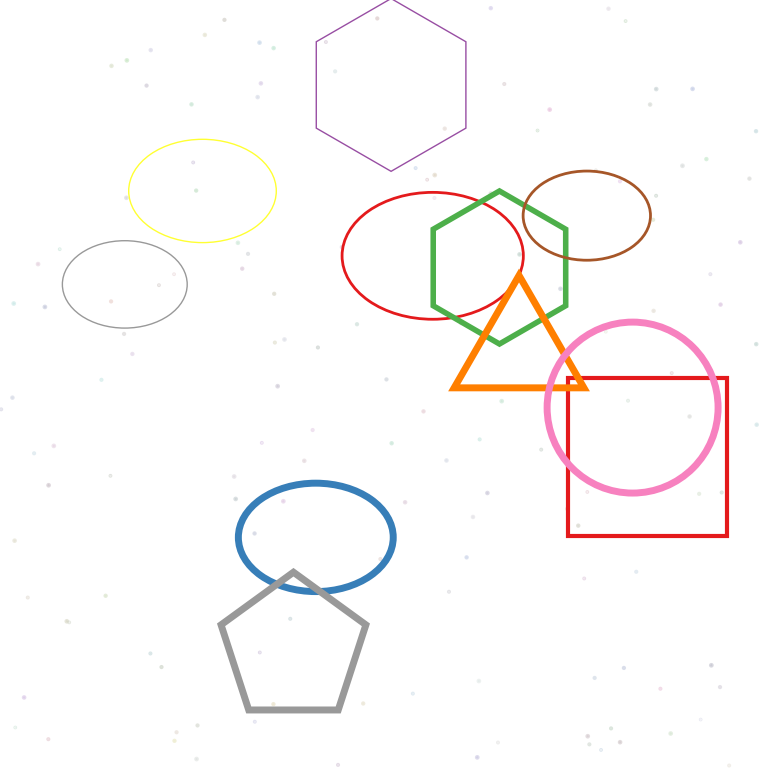[{"shape": "square", "thickness": 1.5, "radius": 0.51, "center": [0.841, 0.406]}, {"shape": "oval", "thickness": 1, "radius": 0.59, "center": [0.562, 0.668]}, {"shape": "oval", "thickness": 2.5, "radius": 0.5, "center": [0.41, 0.302]}, {"shape": "hexagon", "thickness": 2, "radius": 0.5, "center": [0.649, 0.653]}, {"shape": "hexagon", "thickness": 0.5, "radius": 0.56, "center": [0.508, 0.89]}, {"shape": "triangle", "thickness": 2.5, "radius": 0.49, "center": [0.674, 0.545]}, {"shape": "oval", "thickness": 0.5, "radius": 0.48, "center": [0.263, 0.752]}, {"shape": "oval", "thickness": 1, "radius": 0.41, "center": [0.762, 0.72]}, {"shape": "circle", "thickness": 2.5, "radius": 0.56, "center": [0.822, 0.471]}, {"shape": "pentagon", "thickness": 2.5, "radius": 0.49, "center": [0.381, 0.158]}, {"shape": "oval", "thickness": 0.5, "radius": 0.41, "center": [0.162, 0.631]}]